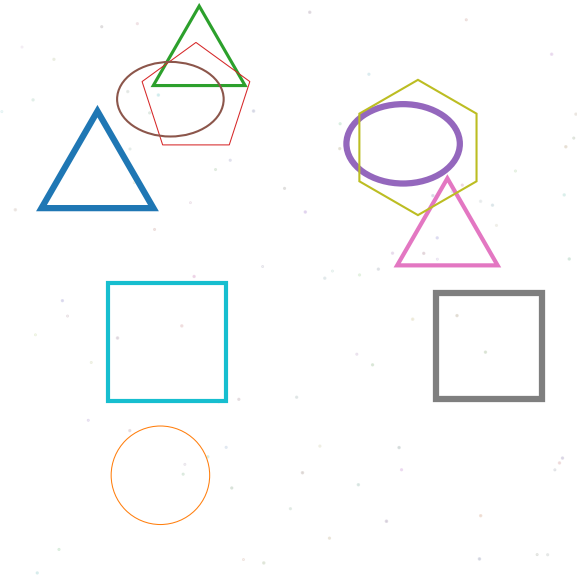[{"shape": "triangle", "thickness": 3, "radius": 0.56, "center": [0.169, 0.695]}, {"shape": "circle", "thickness": 0.5, "radius": 0.43, "center": [0.278, 0.176]}, {"shape": "triangle", "thickness": 1.5, "radius": 0.46, "center": [0.345, 0.897]}, {"shape": "pentagon", "thickness": 0.5, "radius": 0.49, "center": [0.339, 0.828]}, {"shape": "oval", "thickness": 3, "radius": 0.49, "center": [0.698, 0.75]}, {"shape": "oval", "thickness": 1, "radius": 0.46, "center": [0.295, 0.827]}, {"shape": "triangle", "thickness": 2, "radius": 0.5, "center": [0.775, 0.59]}, {"shape": "square", "thickness": 3, "radius": 0.46, "center": [0.847, 0.401]}, {"shape": "hexagon", "thickness": 1, "radius": 0.59, "center": [0.724, 0.744]}, {"shape": "square", "thickness": 2, "radius": 0.51, "center": [0.289, 0.407]}]